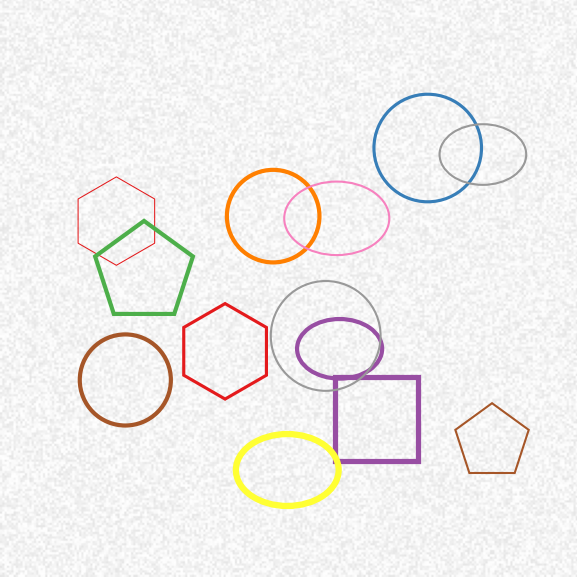[{"shape": "hexagon", "thickness": 0.5, "radius": 0.38, "center": [0.202, 0.616]}, {"shape": "hexagon", "thickness": 1.5, "radius": 0.41, "center": [0.39, 0.391]}, {"shape": "circle", "thickness": 1.5, "radius": 0.47, "center": [0.741, 0.743]}, {"shape": "pentagon", "thickness": 2, "radius": 0.45, "center": [0.249, 0.528]}, {"shape": "oval", "thickness": 2, "radius": 0.37, "center": [0.588, 0.395]}, {"shape": "square", "thickness": 2.5, "radius": 0.36, "center": [0.652, 0.274]}, {"shape": "circle", "thickness": 2, "radius": 0.4, "center": [0.473, 0.625]}, {"shape": "oval", "thickness": 3, "radius": 0.44, "center": [0.497, 0.185]}, {"shape": "circle", "thickness": 2, "radius": 0.39, "center": [0.217, 0.341]}, {"shape": "pentagon", "thickness": 1, "radius": 0.33, "center": [0.852, 0.234]}, {"shape": "oval", "thickness": 1, "radius": 0.45, "center": [0.583, 0.621]}, {"shape": "circle", "thickness": 1, "radius": 0.48, "center": [0.564, 0.417]}, {"shape": "oval", "thickness": 1, "radius": 0.38, "center": [0.836, 0.732]}]